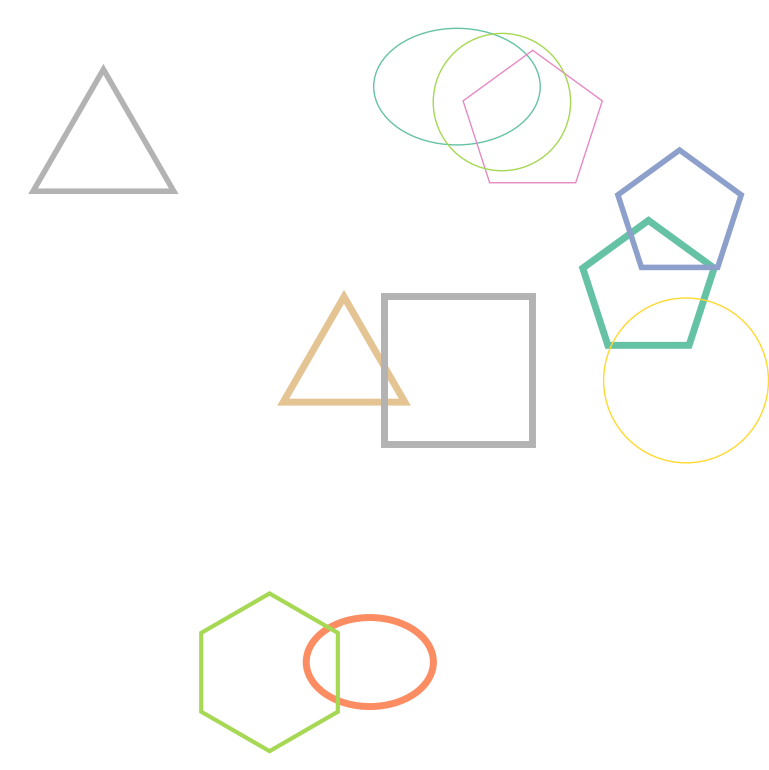[{"shape": "pentagon", "thickness": 2.5, "radius": 0.45, "center": [0.842, 0.624]}, {"shape": "oval", "thickness": 0.5, "radius": 0.54, "center": [0.593, 0.887]}, {"shape": "oval", "thickness": 2.5, "radius": 0.41, "center": [0.48, 0.14]}, {"shape": "pentagon", "thickness": 2, "radius": 0.42, "center": [0.883, 0.721]}, {"shape": "pentagon", "thickness": 0.5, "radius": 0.48, "center": [0.692, 0.84]}, {"shape": "circle", "thickness": 0.5, "radius": 0.45, "center": [0.652, 0.867]}, {"shape": "hexagon", "thickness": 1.5, "radius": 0.51, "center": [0.35, 0.127]}, {"shape": "circle", "thickness": 0.5, "radius": 0.54, "center": [0.891, 0.506]}, {"shape": "triangle", "thickness": 2.5, "radius": 0.46, "center": [0.447, 0.523]}, {"shape": "triangle", "thickness": 2, "radius": 0.53, "center": [0.134, 0.804]}, {"shape": "square", "thickness": 2.5, "radius": 0.48, "center": [0.595, 0.519]}]